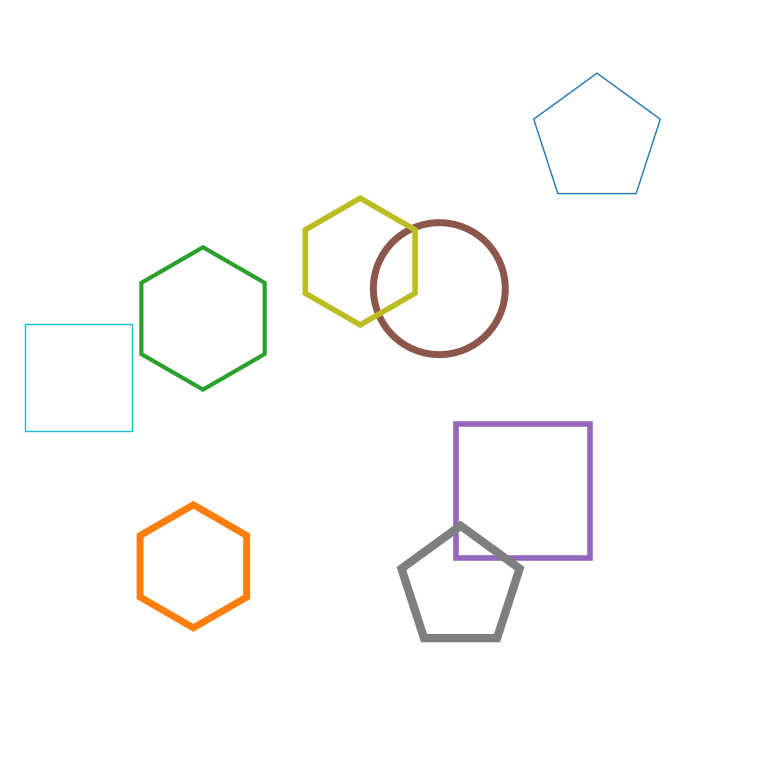[{"shape": "pentagon", "thickness": 0.5, "radius": 0.43, "center": [0.775, 0.819]}, {"shape": "hexagon", "thickness": 2.5, "radius": 0.4, "center": [0.251, 0.265]}, {"shape": "hexagon", "thickness": 1.5, "radius": 0.46, "center": [0.264, 0.586]}, {"shape": "square", "thickness": 2, "radius": 0.44, "center": [0.68, 0.363]}, {"shape": "circle", "thickness": 2.5, "radius": 0.43, "center": [0.571, 0.625]}, {"shape": "pentagon", "thickness": 3, "radius": 0.4, "center": [0.598, 0.237]}, {"shape": "hexagon", "thickness": 2, "radius": 0.41, "center": [0.468, 0.66]}, {"shape": "square", "thickness": 0.5, "radius": 0.35, "center": [0.102, 0.51]}]